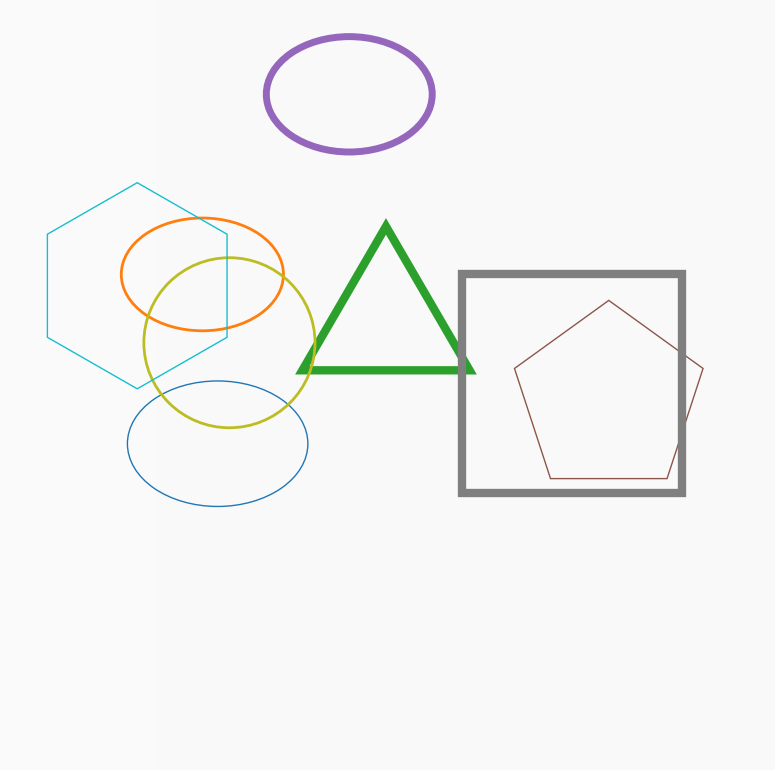[{"shape": "oval", "thickness": 0.5, "radius": 0.58, "center": [0.281, 0.424]}, {"shape": "oval", "thickness": 1, "radius": 0.52, "center": [0.261, 0.644]}, {"shape": "triangle", "thickness": 3, "radius": 0.62, "center": [0.498, 0.581]}, {"shape": "oval", "thickness": 2.5, "radius": 0.54, "center": [0.451, 0.878]}, {"shape": "pentagon", "thickness": 0.5, "radius": 0.64, "center": [0.786, 0.482]}, {"shape": "square", "thickness": 3, "radius": 0.71, "center": [0.738, 0.502]}, {"shape": "circle", "thickness": 1, "radius": 0.55, "center": [0.296, 0.555]}, {"shape": "hexagon", "thickness": 0.5, "radius": 0.67, "center": [0.177, 0.629]}]